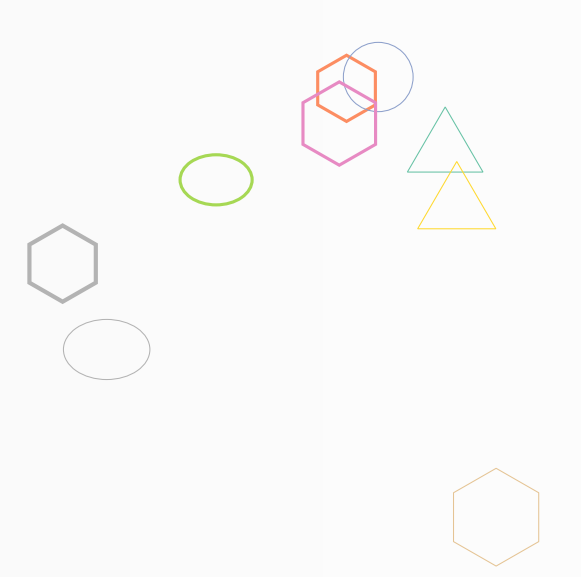[{"shape": "triangle", "thickness": 0.5, "radius": 0.38, "center": [0.766, 0.739]}, {"shape": "hexagon", "thickness": 1.5, "radius": 0.29, "center": [0.596, 0.846]}, {"shape": "circle", "thickness": 0.5, "radius": 0.3, "center": [0.651, 0.866]}, {"shape": "hexagon", "thickness": 1.5, "radius": 0.36, "center": [0.584, 0.785]}, {"shape": "oval", "thickness": 1.5, "radius": 0.31, "center": [0.372, 0.688]}, {"shape": "triangle", "thickness": 0.5, "radius": 0.39, "center": [0.786, 0.642]}, {"shape": "hexagon", "thickness": 0.5, "radius": 0.42, "center": [0.854, 0.104]}, {"shape": "oval", "thickness": 0.5, "radius": 0.37, "center": [0.184, 0.394]}, {"shape": "hexagon", "thickness": 2, "radius": 0.33, "center": [0.108, 0.543]}]